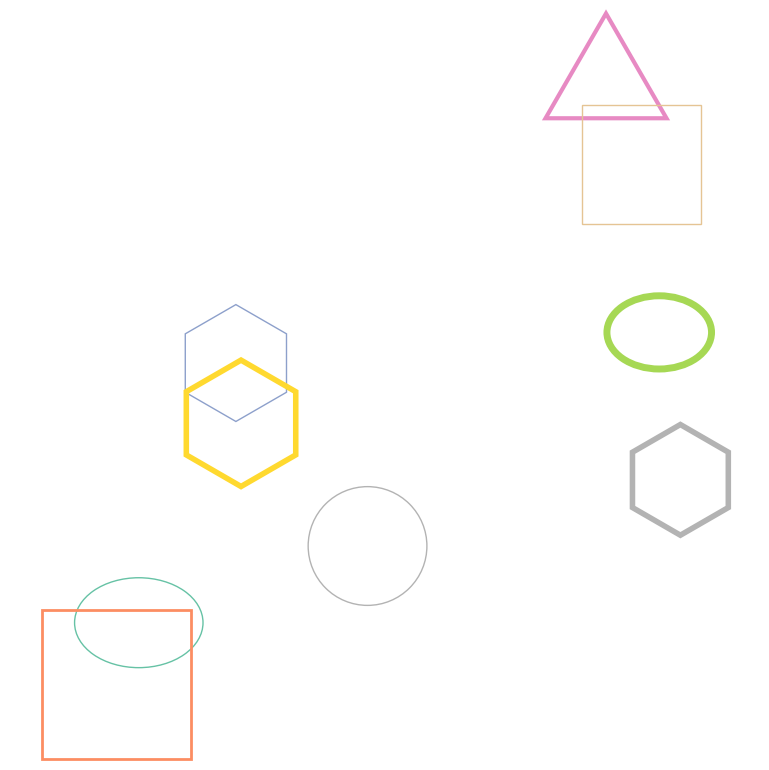[{"shape": "oval", "thickness": 0.5, "radius": 0.42, "center": [0.18, 0.191]}, {"shape": "square", "thickness": 1, "radius": 0.48, "center": [0.152, 0.111]}, {"shape": "hexagon", "thickness": 0.5, "radius": 0.38, "center": [0.306, 0.529]}, {"shape": "triangle", "thickness": 1.5, "radius": 0.45, "center": [0.787, 0.892]}, {"shape": "oval", "thickness": 2.5, "radius": 0.34, "center": [0.856, 0.568]}, {"shape": "hexagon", "thickness": 2, "radius": 0.41, "center": [0.313, 0.45]}, {"shape": "square", "thickness": 0.5, "radius": 0.39, "center": [0.833, 0.787]}, {"shape": "hexagon", "thickness": 2, "radius": 0.36, "center": [0.884, 0.377]}, {"shape": "circle", "thickness": 0.5, "radius": 0.39, "center": [0.477, 0.291]}]